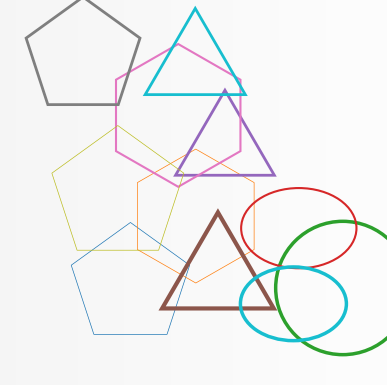[{"shape": "pentagon", "thickness": 0.5, "radius": 0.8, "center": [0.337, 0.262]}, {"shape": "hexagon", "thickness": 0.5, "radius": 0.87, "center": [0.505, 0.439]}, {"shape": "circle", "thickness": 2.5, "radius": 0.87, "center": [0.885, 0.252]}, {"shape": "oval", "thickness": 1.5, "radius": 0.74, "center": [0.771, 0.407]}, {"shape": "triangle", "thickness": 2, "radius": 0.74, "center": [0.581, 0.618]}, {"shape": "triangle", "thickness": 3, "radius": 0.83, "center": [0.562, 0.282]}, {"shape": "hexagon", "thickness": 1.5, "radius": 0.93, "center": [0.46, 0.7]}, {"shape": "pentagon", "thickness": 2, "radius": 0.77, "center": [0.214, 0.853]}, {"shape": "pentagon", "thickness": 0.5, "radius": 0.89, "center": [0.304, 0.495]}, {"shape": "oval", "thickness": 2.5, "radius": 0.68, "center": [0.757, 0.211]}, {"shape": "triangle", "thickness": 2, "radius": 0.75, "center": [0.504, 0.829]}]